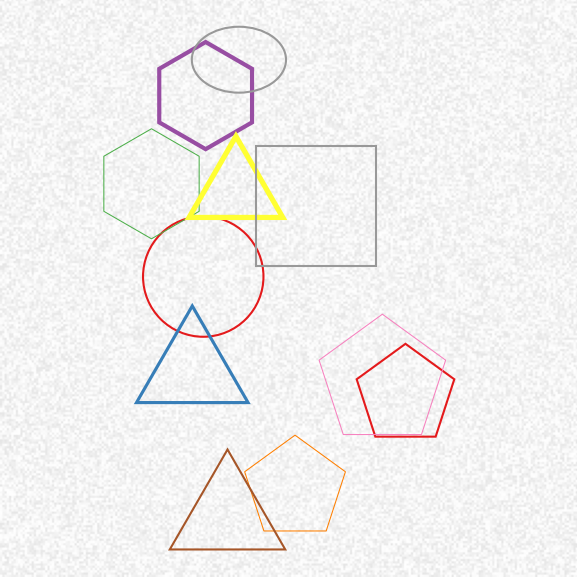[{"shape": "pentagon", "thickness": 1, "radius": 0.44, "center": [0.702, 0.315]}, {"shape": "circle", "thickness": 1, "radius": 0.52, "center": [0.352, 0.52]}, {"shape": "triangle", "thickness": 1.5, "radius": 0.56, "center": [0.333, 0.358]}, {"shape": "hexagon", "thickness": 0.5, "radius": 0.48, "center": [0.262, 0.681]}, {"shape": "hexagon", "thickness": 2, "radius": 0.46, "center": [0.356, 0.834]}, {"shape": "pentagon", "thickness": 0.5, "radius": 0.46, "center": [0.511, 0.154]}, {"shape": "triangle", "thickness": 2.5, "radius": 0.47, "center": [0.409, 0.669]}, {"shape": "triangle", "thickness": 1, "radius": 0.58, "center": [0.394, 0.105]}, {"shape": "pentagon", "thickness": 0.5, "radius": 0.58, "center": [0.662, 0.34]}, {"shape": "oval", "thickness": 1, "radius": 0.41, "center": [0.414, 0.896]}, {"shape": "square", "thickness": 1, "radius": 0.52, "center": [0.547, 0.642]}]